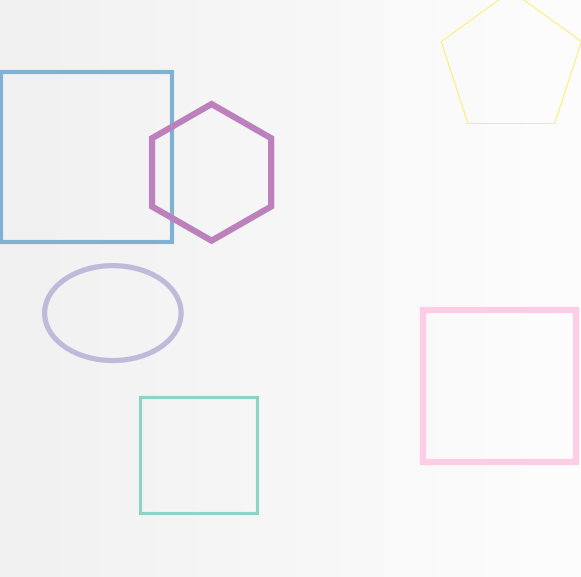[{"shape": "square", "thickness": 1.5, "radius": 0.5, "center": [0.341, 0.212]}, {"shape": "oval", "thickness": 2.5, "radius": 0.59, "center": [0.194, 0.457]}, {"shape": "square", "thickness": 2, "radius": 0.74, "center": [0.149, 0.727]}, {"shape": "square", "thickness": 3, "radius": 0.66, "center": [0.859, 0.331]}, {"shape": "hexagon", "thickness": 3, "radius": 0.59, "center": [0.364, 0.701]}, {"shape": "pentagon", "thickness": 0.5, "radius": 0.63, "center": [0.88, 0.888]}]